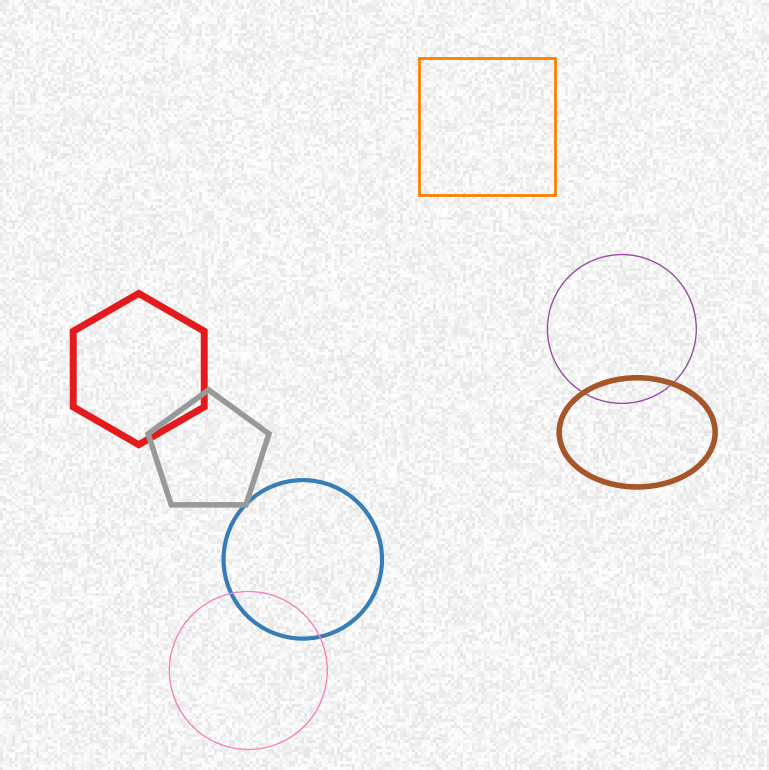[{"shape": "hexagon", "thickness": 2.5, "radius": 0.49, "center": [0.18, 0.521]}, {"shape": "circle", "thickness": 1.5, "radius": 0.51, "center": [0.393, 0.274]}, {"shape": "circle", "thickness": 0.5, "radius": 0.48, "center": [0.808, 0.573]}, {"shape": "square", "thickness": 1, "radius": 0.44, "center": [0.632, 0.836]}, {"shape": "oval", "thickness": 2, "radius": 0.51, "center": [0.827, 0.439]}, {"shape": "circle", "thickness": 0.5, "radius": 0.51, "center": [0.323, 0.129]}, {"shape": "pentagon", "thickness": 2, "radius": 0.41, "center": [0.271, 0.411]}]